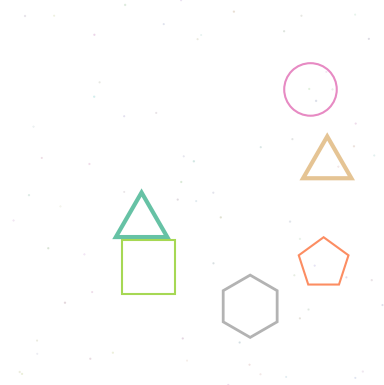[{"shape": "triangle", "thickness": 3, "radius": 0.39, "center": [0.368, 0.423]}, {"shape": "pentagon", "thickness": 1.5, "radius": 0.34, "center": [0.841, 0.316]}, {"shape": "circle", "thickness": 1.5, "radius": 0.34, "center": [0.806, 0.768]}, {"shape": "square", "thickness": 1.5, "radius": 0.35, "center": [0.386, 0.307]}, {"shape": "triangle", "thickness": 3, "radius": 0.36, "center": [0.85, 0.573]}, {"shape": "hexagon", "thickness": 2, "radius": 0.4, "center": [0.65, 0.205]}]